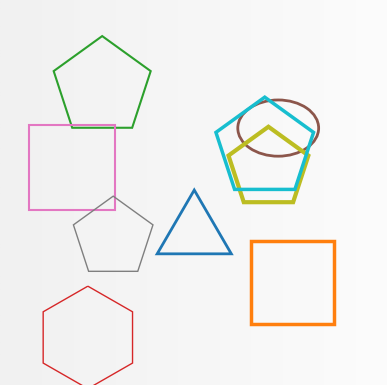[{"shape": "triangle", "thickness": 2, "radius": 0.55, "center": [0.501, 0.396]}, {"shape": "square", "thickness": 2.5, "radius": 0.53, "center": [0.755, 0.266]}, {"shape": "pentagon", "thickness": 1.5, "radius": 0.66, "center": [0.264, 0.775]}, {"shape": "hexagon", "thickness": 1, "radius": 0.67, "center": [0.227, 0.124]}, {"shape": "oval", "thickness": 2, "radius": 0.52, "center": [0.718, 0.667]}, {"shape": "square", "thickness": 1.5, "radius": 0.55, "center": [0.185, 0.566]}, {"shape": "pentagon", "thickness": 1, "radius": 0.54, "center": [0.292, 0.383]}, {"shape": "pentagon", "thickness": 3, "radius": 0.54, "center": [0.693, 0.562]}, {"shape": "pentagon", "thickness": 2.5, "radius": 0.66, "center": [0.683, 0.615]}]